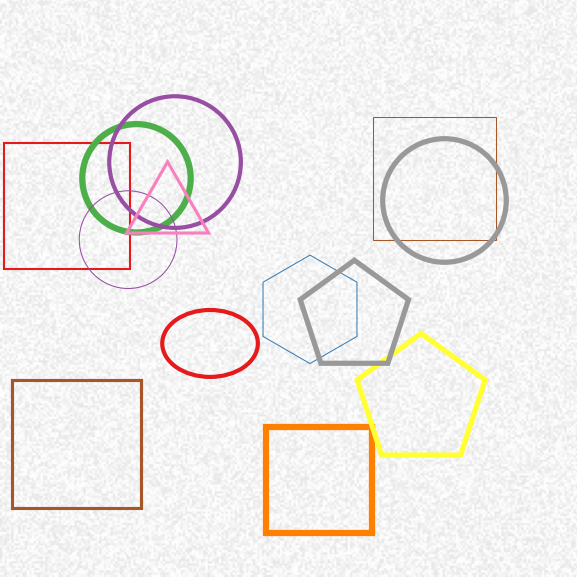[{"shape": "square", "thickness": 1, "radius": 0.54, "center": [0.116, 0.643]}, {"shape": "oval", "thickness": 2, "radius": 0.41, "center": [0.364, 0.404]}, {"shape": "hexagon", "thickness": 0.5, "radius": 0.47, "center": [0.537, 0.463]}, {"shape": "circle", "thickness": 3, "radius": 0.47, "center": [0.236, 0.69]}, {"shape": "circle", "thickness": 0.5, "radius": 0.42, "center": [0.222, 0.584]}, {"shape": "circle", "thickness": 2, "radius": 0.57, "center": [0.303, 0.719]}, {"shape": "square", "thickness": 3, "radius": 0.46, "center": [0.553, 0.168]}, {"shape": "pentagon", "thickness": 2.5, "radius": 0.58, "center": [0.729, 0.305]}, {"shape": "square", "thickness": 1.5, "radius": 0.56, "center": [0.133, 0.23]}, {"shape": "square", "thickness": 0.5, "radius": 0.53, "center": [0.752, 0.69]}, {"shape": "triangle", "thickness": 1.5, "radius": 0.41, "center": [0.29, 0.637]}, {"shape": "pentagon", "thickness": 2.5, "radius": 0.49, "center": [0.614, 0.45]}, {"shape": "circle", "thickness": 2.5, "radius": 0.53, "center": [0.77, 0.652]}]